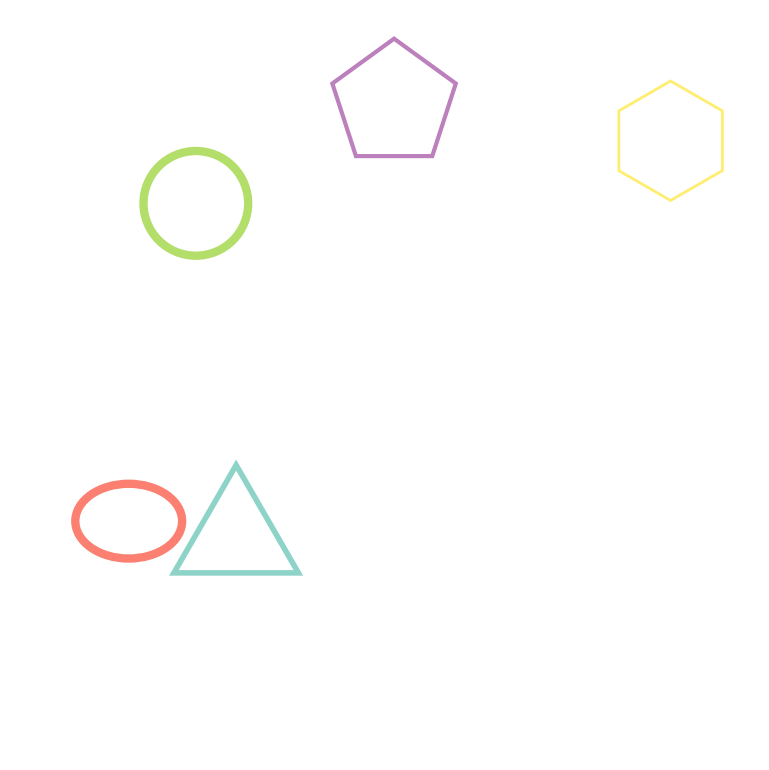[{"shape": "triangle", "thickness": 2, "radius": 0.47, "center": [0.307, 0.303]}, {"shape": "oval", "thickness": 3, "radius": 0.35, "center": [0.167, 0.323]}, {"shape": "circle", "thickness": 3, "radius": 0.34, "center": [0.254, 0.736]}, {"shape": "pentagon", "thickness": 1.5, "radius": 0.42, "center": [0.512, 0.865]}, {"shape": "hexagon", "thickness": 1, "radius": 0.39, "center": [0.871, 0.817]}]